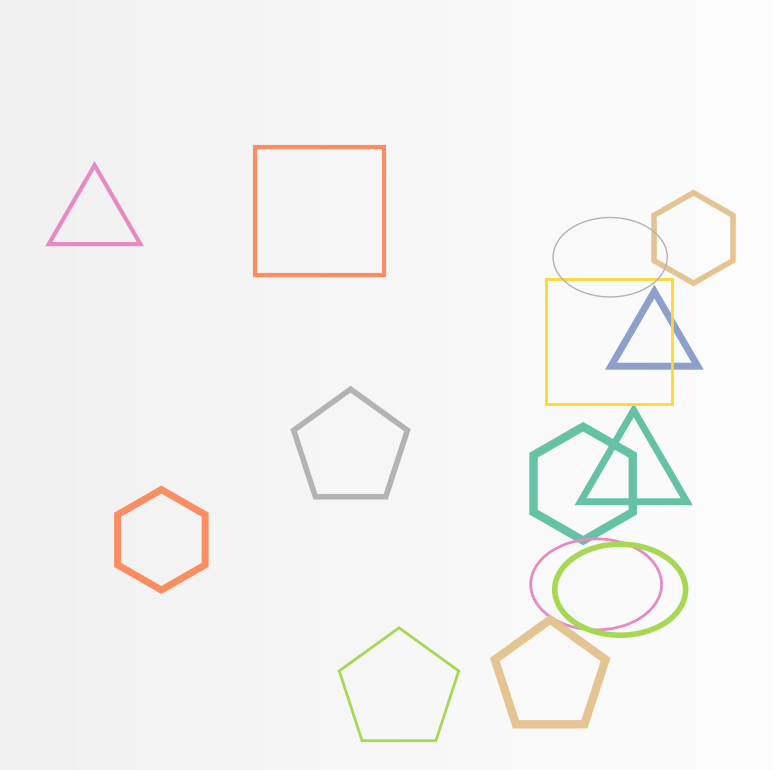[{"shape": "hexagon", "thickness": 3, "radius": 0.37, "center": [0.752, 0.372]}, {"shape": "triangle", "thickness": 2.5, "radius": 0.4, "center": [0.818, 0.388]}, {"shape": "square", "thickness": 1.5, "radius": 0.42, "center": [0.413, 0.726]}, {"shape": "hexagon", "thickness": 2.5, "radius": 0.33, "center": [0.208, 0.299]}, {"shape": "triangle", "thickness": 2.5, "radius": 0.32, "center": [0.844, 0.557]}, {"shape": "triangle", "thickness": 1.5, "radius": 0.34, "center": [0.122, 0.717]}, {"shape": "oval", "thickness": 1, "radius": 0.42, "center": [0.769, 0.241]}, {"shape": "pentagon", "thickness": 1, "radius": 0.41, "center": [0.515, 0.104]}, {"shape": "oval", "thickness": 2, "radius": 0.42, "center": [0.8, 0.234]}, {"shape": "square", "thickness": 1, "radius": 0.41, "center": [0.786, 0.556]}, {"shape": "pentagon", "thickness": 3, "radius": 0.38, "center": [0.71, 0.12]}, {"shape": "hexagon", "thickness": 2, "radius": 0.29, "center": [0.895, 0.691]}, {"shape": "oval", "thickness": 0.5, "radius": 0.37, "center": [0.787, 0.666]}, {"shape": "pentagon", "thickness": 2, "radius": 0.39, "center": [0.452, 0.417]}]